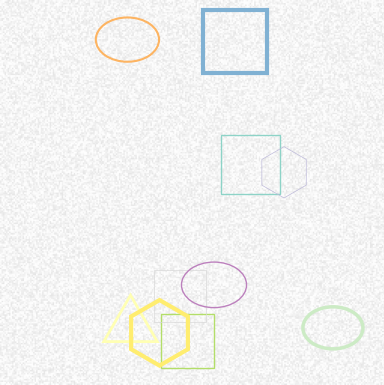[{"shape": "square", "thickness": 1, "radius": 0.38, "center": [0.65, 0.573]}, {"shape": "triangle", "thickness": 2, "radius": 0.4, "center": [0.339, 0.153]}, {"shape": "hexagon", "thickness": 0.5, "radius": 0.33, "center": [0.738, 0.552]}, {"shape": "square", "thickness": 3, "radius": 0.41, "center": [0.61, 0.892]}, {"shape": "oval", "thickness": 1.5, "radius": 0.41, "center": [0.331, 0.897]}, {"shape": "square", "thickness": 1, "radius": 0.35, "center": [0.487, 0.115]}, {"shape": "square", "thickness": 0.5, "radius": 0.34, "center": [0.467, 0.232]}, {"shape": "oval", "thickness": 1, "radius": 0.42, "center": [0.556, 0.26]}, {"shape": "oval", "thickness": 2.5, "radius": 0.39, "center": [0.865, 0.148]}, {"shape": "hexagon", "thickness": 3, "radius": 0.43, "center": [0.414, 0.136]}]